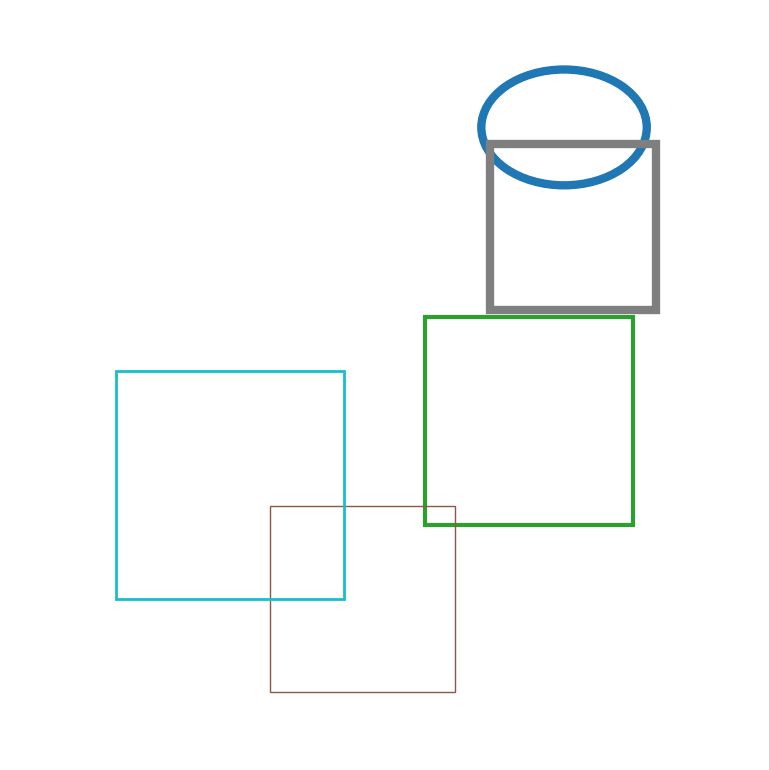[{"shape": "oval", "thickness": 3, "radius": 0.54, "center": [0.733, 0.835]}, {"shape": "square", "thickness": 1.5, "radius": 0.68, "center": [0.687, 0.453]}, {"shape": "square", "thickness": 0.5, "radius": 0.6, "center": [0.471, 0.223]}, {"shape": "square", "thickness": 3, "radius": 0.54, "center": [0.745, 0.706]}, {"shape": "square", "thickness": 1, "radius": 0.74, "center": [0.299, 0.37]}]